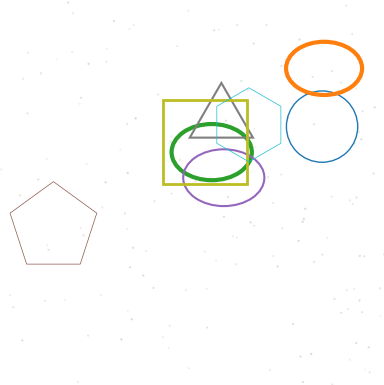[{"shape": "circle", "thickness": 1, "radius": 0.46, "center": [0.837, 0.671]}, {"shape": "oval", "thickness": 3, "radius": 0.49, "center": [0.842, 0.822]}, {"shape": "oval", "thickness": 3, "radius": 0.52, "center": [0.55, 0.605]}, {"shape": "oval", "thickness": 1.5, "radius": 0.53, "center": [0.581, 0.538]}, {"shape": "pentagon", "thickness": 0.5, "radius": 0.59, "center": [0.139, 0.41]}, {"shape": "triangle", "thickness": 1.5, "radius": 0.47, "center": [0.575, 0.69]}, {"shape": "square", "thickness": 2, "radius": 0.55, "center": [0.533, 0.631]}, {"shape": "hexagon", "thickness": 0.5, "radius": 0.48, "center": [0.646, 0.676]}]